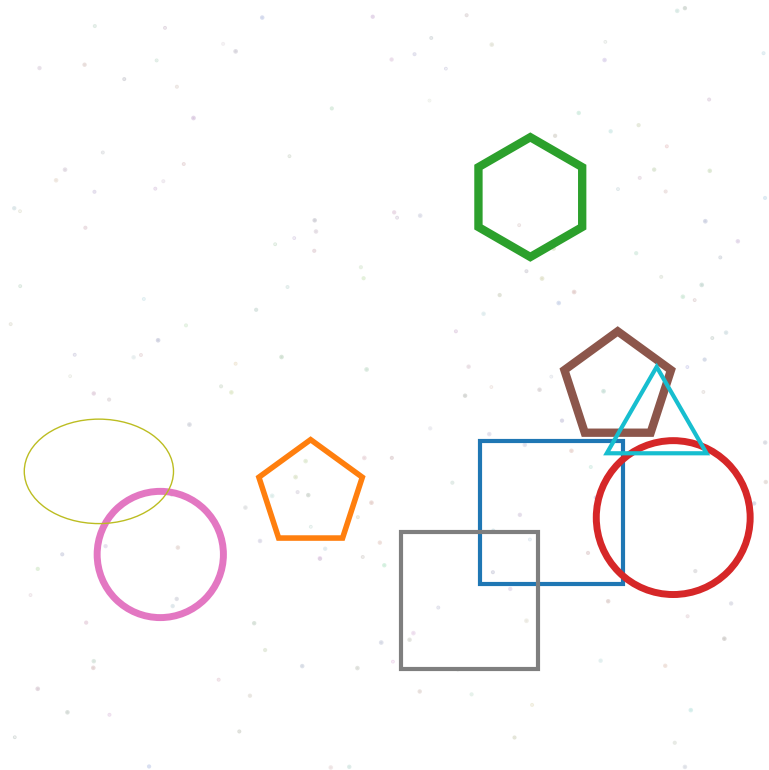[{"shape": "square", "thickness": 1.5, "radius": 0.46, "center": [0.717, 0.335]}, {"shape": "pentagon", "thickness": 2, "radius": 0.35, "center": [0.403, 0.358]}, {"shape": "hexagon", "thickness": 3, "radius": 0.39, "center": [0.689, 0.744]}, {"shape": "circle", "thickness": 2.5, "radius": 0.5, "center": [0.874, 0.328]}, {"shape": "pentagon", "thickness": 3, "radius": 0.36, "center": [0.802, 0.497]}, {"shape": "circle", "thickness": 2.5, "radius": 0.41, "center": [0.208, 0.28]}, {"shape": "square", "thickness": 1.5, "radius": 0.44, "center": [0.61, 0.221]}, {"shape": "oval", "thickness": 0.5, "radius": 0.48, "center": [0.128, 0.388]}, {"shape": "triangle", "thickness": 1.5, "radius": 0.37, "center": [0.853, 0.449]}]